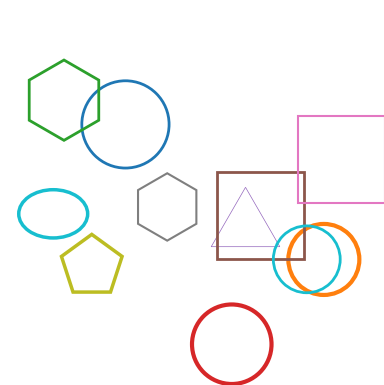[{"shape": "circle", "thickness": 2, "radius": 0.57, "center": [0.326, 0.677]}, {"shape": "circle", "thickness": 3, "radius": 0.46, "center": [0.841, 0.326]}, {"shape": "hexagon", "thickness": 2, "radius": 0.52, "center": [0.166, 0.74]}, {"shape": "circle", "thickness": 3, "radius": 0.52, "center": [0.602, 0.106]}, {"shape": "triangle", "thickness": 0.5, "radius": 0.51, "center": [0.638, 0.411]}, {"shape": "square", "thickness": 2, "radius": 0.57, "center": [0.678, 0.44]}, {"shape": "square", "thickness": 1.5, "radius": 0.56, "center": [0.886, 0.586]}, {"shape": "hexagon", "thickness": 1.5, "radius": 0.44, "center": [0.434, 0.462]}, {"shape": "pentagon", "thickness": 2.5, "radius": 0.41, "center": [0.238, 0.308]}, {"shape": "oval", "thickness": 2.5, "radius": 0.45, "center": [0.138, 0.445]}, {"shape": "circle", "thickness": 2, "radius": 0.43, "center": [0.797, 0.326]}]